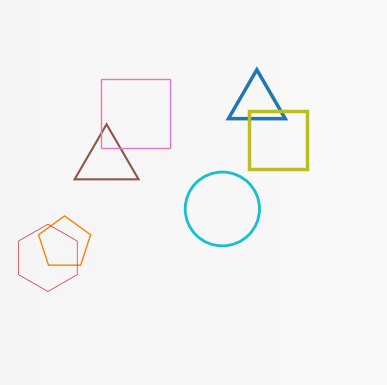[{"shape": "triangle", "thickness": 2.5, "radius": 0.42, "center": [0.663, 0.734]}, {"shape": "pentagon", "thickness": 1, "radius": 0.35, "center": [0.167, 0.368]}, {"shape": "hexagon", "thickness": 0.5, "radius": 0.44, "center": [0.124, 0.33]}, {"shape": "triangle", "thickness": 1.5, "radius": 0.48, "center": [0.275, 0.582]}, {"shape": "square", "thickness": 1, "radius": 0.45, "center": [0.349, 0.706]}, {"shape": "square", "thickness": 2.5, "radius": 0.38, "center": [0.718, 0.637]}, {"shape": "circle", "thickness": 2, "radius": 0.48, "center": [0.574, 0.457]}]